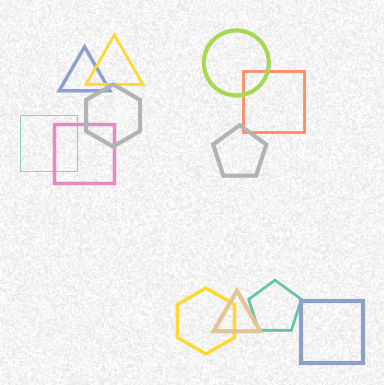[{"shape": "square", "thickness": 0.5, "radius": 0.37, "center": [0.126, 0.629]}, {"shape": "pentagon", "thickness": 2, "radius": 0.36, "center": [0.714, 0.2]}, {"shape": "square", "thickness": 2, "radius": 0.4, "center": [0.71, 0.735]}, {"shape": "triangle", "thickness": 2.5, "radius": 0.38, "center": [0.22, 0.802]}, {"shape": "square", "thickness": 3, "radius": 0.4, "center": [0.862, 0.137]}, {"shape": "square", "thickness": 2.5, "radius": 0.39, "center": [0.218, 0.602]}, {"shape": "circle", "thickness": 3, "radius": 0.42, "center": [0.614, 0.837]}, {"shape": "hexagon", "thickness": 2.5, "radius": 0.43, "center": [0.535, 0.166]}, {"shape": "triangle", "thickness": 2, "radius": 0.43, "center": [0.297, 0.824]}, {"shape": "triangle", "thickness": 3, "radius": 0.35, "center": [0.616, 0.175]}, {"shape": "pentagon", "thickness": 3, "radius": 0.36, "center": [0.623, 0.602]}, {"shape": "hexagon", "thickness": 3, "radius": 0.4, "center": [0.294, 0.7]}]